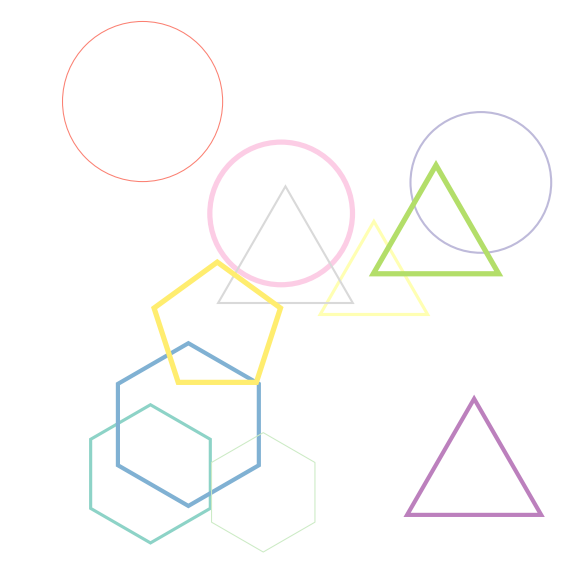[{"shape": "hexagon", "thickness": 1.5, "radius": 0.6, "center": [0.261, 0.179]}, {"shape": "triangle", "thickness": 1.5, "radius": 0.54, "center": [0.647, 0.508]}, {"shape": "circle", "thickness": 1, "radius": 0.61, "center": [0.833, 0.683]}, {"shape": "circle", "thickness": 0.5, "radius": 0.69, "center": [0.247, 0.823]}, {"shape": "hexagon", "thickness": 2, "radius": 0.7, "center": [0.326, 0.264]}, {"shape": "triangle", "thickness": 2.5, "radius": 0.63, "center": [0.755, 0.588]}, {"shape": "circle", "thickness": 2.5, "radius": 0.62, "center": [0.487, 0.63]}, {"shape": "triangle", "thickness": 1, "radius": 0.67, "center": [0.494, 0.542]}, {"shape": "triangle", "thickness": 2, "radius": 0.67, "center": [0.821, 0.175]}, {"shape": "hexagon", "thickness": 0.5, "radius": 0.52, "center": [0.456, 0.147]}, {"shape": "pentagon", "thickness": 2.5, "radius": 0.58, "center": [0.376, 0.43]}]